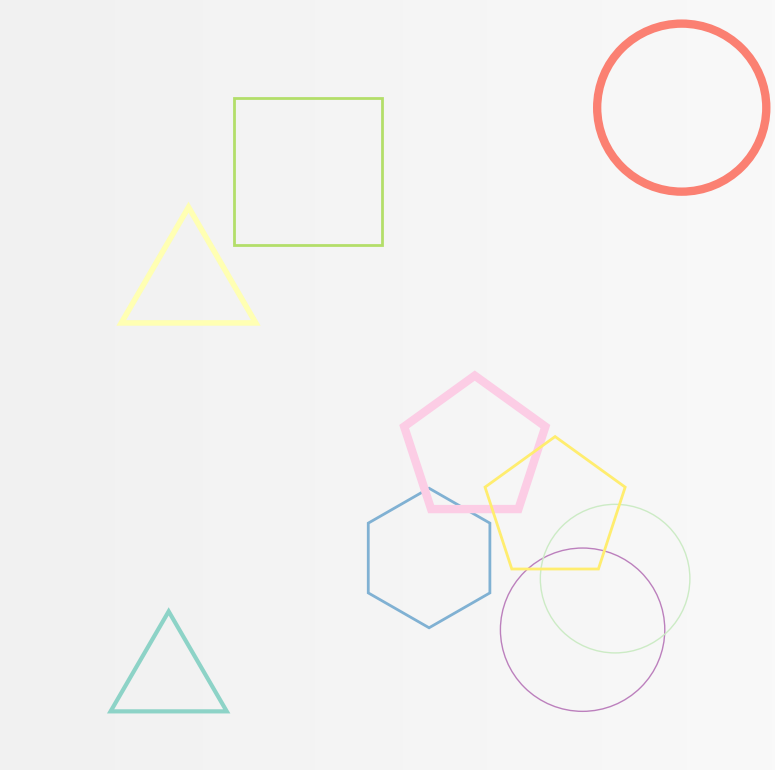[{"shape": "triangle", "thickness": 1.5, "radius": 0.43, "center": [0.218, 0.119]}, {"shape": "triangle", "thickness": 2, "radius": 0.5, "center": [0.243, 0.631]}, {"shape": "circle", "thickness": 3, "radius": 0.55, "center": [0.88, 0.86]}, {"shape": "hexagon", "thickness": 1, "radius": 0.45, "center": [0.554, 0.275]}, {"shape": "square", "thickness": 1, "radius": 0.48, "center": [0.398, 0.777]}, {"shape": "pentagon", "thickness": 3, "radius": 0.48, "center": [0.613, 0.416]}, {"shape": "circle", "thickness": 0.5, "radius": 0.53, "center": [0.752, 0.182]}, {"shape": "circle", "thickness": 0.5, "radius": 0.48, "center": [0.794, 0.249]}, {"shape": "pentagon", "thickness": 1, "radius": 0.48, "center": [0.716, 0.338]}]